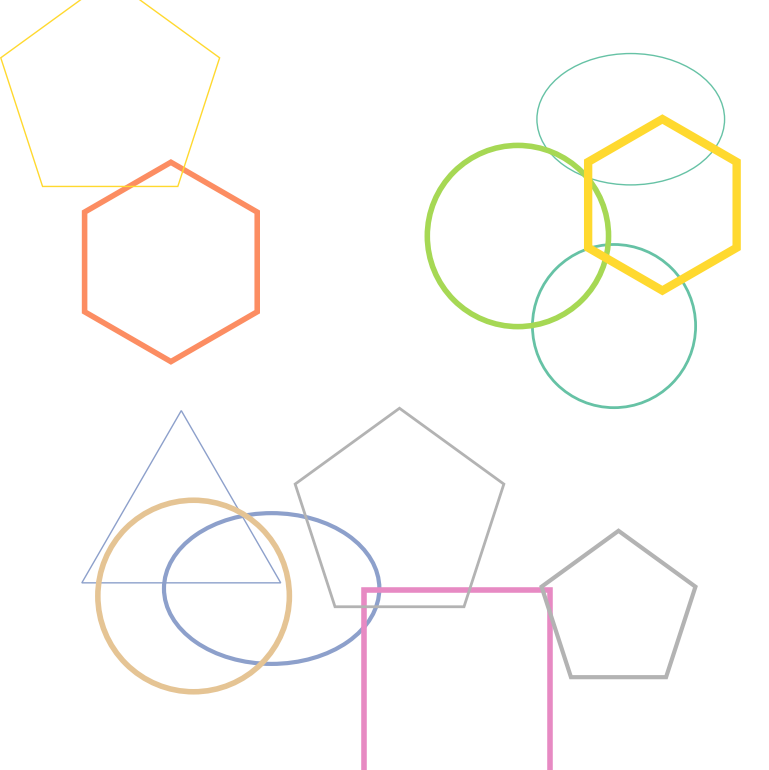[{"shape": "circle", "thickness": 1, "radius": 0.53, "center": [0.797, 0.577]}, {"shape": "oval", "thickness": 0.5, "radius": 0.61, "center": [0.819, 0.845]}, {"shape": "hexagon", "thickness": 2, "radius": 0.65, "center": [0.222, 0.66]}, {"shape": "triangle", "thickness": 0.5, "radius": 0.75, "center": [0.235, 0.318]}, {"shape": "oval", "thickness": 1.5, "radius": 0.7, "center": [0.353, 0.236]}, {"shape": "square", "thickness": 2, "radius": 0.6, "center": [0.594, 0.113]}, {"shape": "circle", "thickness": 2, "radius": 0.59, "center": [0.673, 0.693]}, {"shape": "hexagon", "thickness": 3, "radius": 0.56, "center": [0.86, 0.734]}, {"shape": "pentagon", "thickness": 0.5, "radius": 0.75, "center": [0.143, 0.879]}, {"shape": "circle", "thickness": 2, "radius": 0.62, "center": [0.251, 0.226]}, {"shape": "pentagon", "thickness": 1, "radius": 0.71, "center": [0.519, 0.327]}, {"shape": "pentagon", "thickness": 1.5, "radius": 0.53, "center": [0.803, 0.206]}]